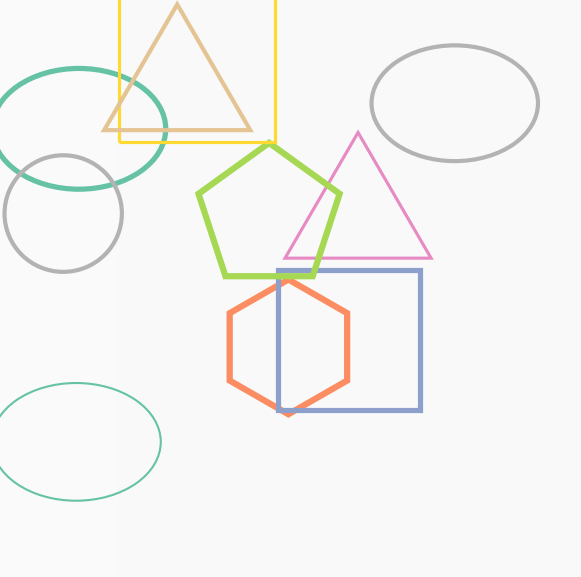[{"shape": "oval", "thickness": 2.5, "radius": 0.75, "center": [0.136, 0.776]}, {"shape": "oval", "thickness": 1, "radius": 0.73, "center": [0.131, 0.234]}, {"shape": "hexagon", "thickness": 3, "radius": 0.58, "center": [0.496, 0.399]}, {"shape": "square", "thickness": 2.5, "radius": 0.61, "center": [0.6, 0.41]}, {"shape": "triangle", "thickness": 1.5, "radius": 0.73, "center": [0.616, 0.625]}, {"shape": "pentagon", "thickness": 3, "radius": 0.64, "center": [0.463, 0.624]}, {"shape": "square", "thickness": 1.5, "radius": 0.67, "center": [0.339, 0.887]}, {"shape": "triangle", "thickness": 2, "radius": 0.73, "center": [0.305, 0.846]}, {"shape": "circle", "thickness": 2, "radius": 0.5, "center": [0.109, 0.629]}, {"shape": "oval", "thickness": 2, "radius": 0.72, "center": [0.782, 0.82]}]